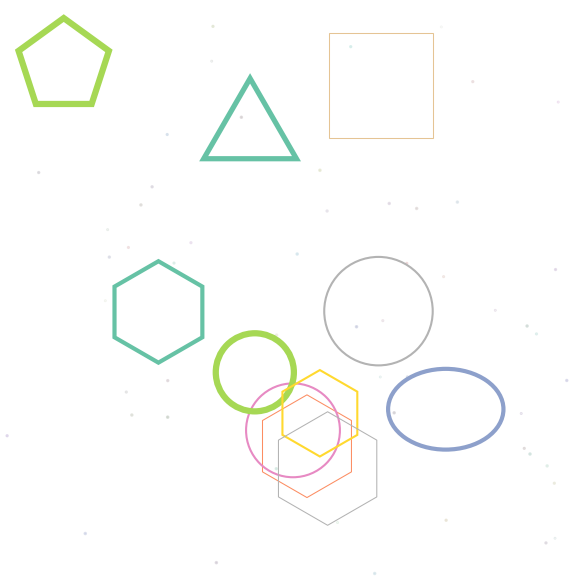[{"shape": "triangle", "thickness": 2.5, "radius": 0.46, "center": [0.433, 0.771]}, {"shape": "hexagon", "thickness": 2, "radius": 0.44, "center": [0.274, 0.459]}, {"shape": "hexagon", "thickness": 0.5, "radius": 0.44, "center": [0.532, 0.226]}, {"shape": "oval", "thickness": 2, "radius": 0.5, "center": [0.772, 0.291]}, {"shape": "circle", "thickness": 1, "radius": 0.41, "center": [0.507, 0.254]}, {"shape": "pentagon", "thickness": 3, "radius": 0.41, "center": [0.11, 0.886]}, {"shape": "circle", "thickness": 3, "radius": 0.34, "center": [0.441, 0.354]}, {"shape": "hexagon", "thickness": 1, "radius": 0.37, "center": [0.554, 0.283]}, {"shape": "square", "thickness": 0.5, "radius": 0.45, "center": [0.66, 0.851]}, {"shape": "circle", "thickness": 1, "radius": 0.47, "center": [0.655, 0.46]}, {"shape": "hexagon", "thickness": 0.5, "radius": 0.49, "center": [0.567, 0.188]}]